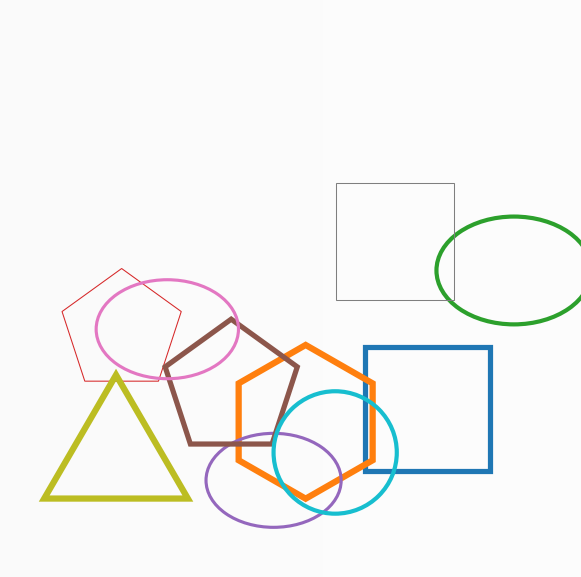[{"shape": "square", "thickness": 2.5, "radius": 0.54, "center": [0.735, 0.291]}, {"shape": "hexagon", "thickness": 3, "radius": 0.67, "center": [0.526, 0.269]}, {"shape": "oval", "thickness": 2, "radius": 0.67, "center": [0.884, 0.531]}, {"shape": "pentagon", "thickness": 0.5, "radius": 0.54, "center": [0.209, 0.426]}, {"shape": "oval", "thickness": 1.5, "radius": 0.58, "center": [0.471, 0.167]}, {"shape": "pentagon", "thickness": 2.5, "radius": 0.6, "center": [0.398, 0.327]}, {"shape": "oval", "thickness": 1.5, "radius": 0.61, "center": [0.288, 0.429]}, {"shape": "square", "thickness": 0.5, "radius": 0.51, "center": [0.679, 0.581]}, {"shape": "triangle", "thickness": 3, "radius": 0.71, "center": [0.2, 0.207]}, {"shape": "circle", "thickness": 2, "radius": 0.53, "center": [0.577, 0.216]}]